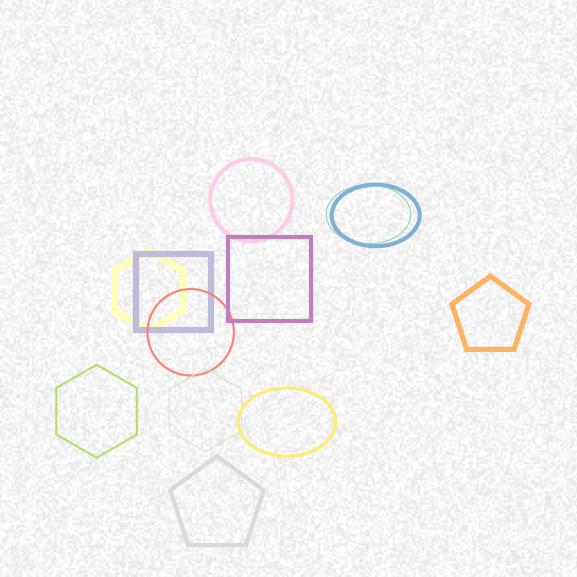[{"shape": "oval", "thickness": 0.5, "radius": 0.37, "center": [0.638, 0.628]}, {"shape": "hexagon", "thickness": 3, "radius": 0.35, "center": [0.258, 0.496]}, {"shape": "square", "thickness": 3, "radius": 0.33, "center": [0.3, 0.493]}, {"shape": "circle", "thickness": 1, "radius": 0.37, "center": [0.33, 0.424]}, {"shape": "oval", "thickness": 2, "radius": 0.38, "center": [0.651, 0.626]}, {"shape": "pentagon", "thickness": 2.5, "radius": 0.35, "center": [0.849, 0.451]}, {"shape": "hexagon", "thickness": 1, "radius": 0.4, "center": [0.167, 0.287]}, {"shape": "circle", "thickness": 2, "radius": 0.36, "center": [0.435, 0.653]}, {"shape": "pentagon", "thickness": 2, "radius": 0.43, "center": [0.376, 0.124]}, {"shape": "square", "thickness": 2, "radius": 0.36, "center": [0.466, 0.516]}, {"shape": "hexagon", "thickness": 0.5, "radius": 0.36, "center": [0.356, 0.289]}, {"shape": "oval", "thickness": 1.5, "radius": 0.42, "center": [0.497, 0.268]}]